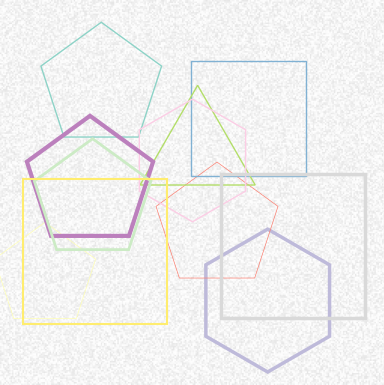[{"shape": "pentagon", "thickness": 1, "radius": 0.82, "center": [0.263, 0.777]}, {"shape": "pentagon", "thickness": 0.5, "radius": 0.69, "center": [0.117, 0.284]}, {"shape": "hexagon", "thickness": 2.5, "radius": 0.93, "center": [0.695, 0.219]}, {"shape": "pentagon", "thickness": 0.5, "radius": 0.83, "center": [0.564, 0.413]}, {"shape": "square", "thickness": 1, "radius": 0.75, "center": [0.645, 0.693]}, {"shape": "triangle", "thickness": 1, "radius": 0.86, "center": [0.513, 0.606]}, {"shape": "hexagon", "thickness": 1, "radius": 0.8, "center": [0.5, 0.583]}, {"shape": "square", "thickness": 2.5, "radius": 0.93, "center": [0.761, 0.362]}, {"shape": "pentagon", "thickness": 3, "radius": 0.86, "center": [0.234, 0.527]}, {"shape": "pentagon", "thickness": 2, "radius": 0.8, "center": [0.241, 0.48]}, {"shape": "square", "thickness": 1.5, "radius": 0.94, "center": [0.246, 0.347]}]